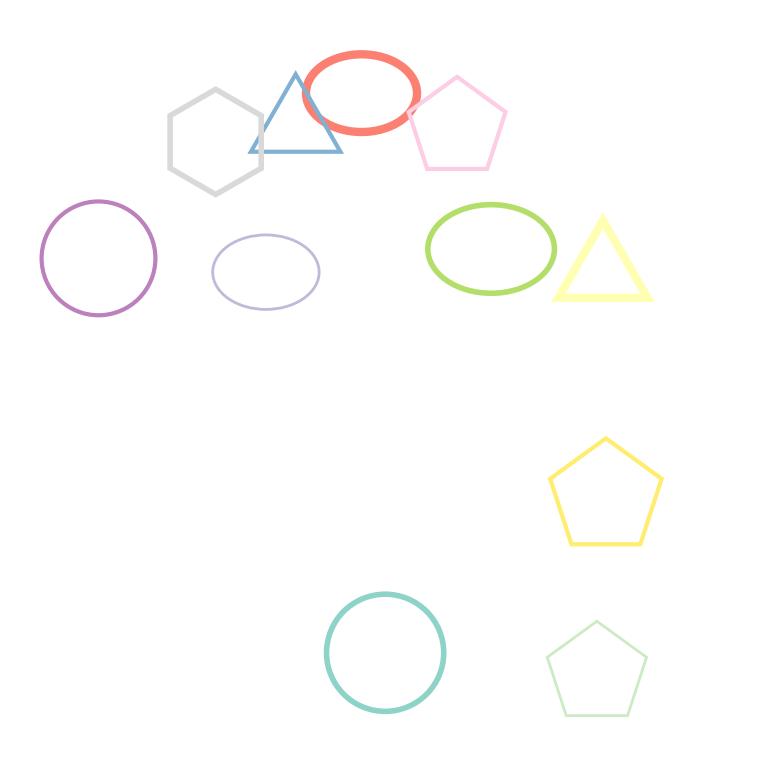[{"shape": "circle", "thickness": 2, "radius": 0.38, "center": [0.5, 0.152]}, {"shape": "triangle", "thickness": 3, "radius": 0.33, "center": [0.783, 0.647]}, {"shape": "oval", "thickness": 1, "radius": 0.35, "center": [0.345, 0.647]}, {"shape": "oval", "thickness": 3, "radius": 0.36, "center": [0.469, 0.879]}, {"shape": "triangle", "thickness": 1.5, "radius": 0.34, "center": [0.384, 0.836]}, {"shape": "oval", "thickness": 2, "radius": 0.41, "center": [0.638, 0.677]}, {"shape": "pentagon", "thickness": 1.5, "radius": 0.33, "center": [0.594, 0.834]}, {"shape": "hexagon", "thickness": 2, "radius": 0.34, "center": [0.28, 0.816]}, {"shape": "circle", "thickness": 1.5, "radius": 0.37, "center": [0.128, 0.664]}, {"shape": "pentagon", "thickness": 1, "radius": 0.34, "center": [0.775, 0.125]}, {"shape": "pentagon", "thickness": 1.5, "radius": 0.38, "center": [0.787, 0.355]}]